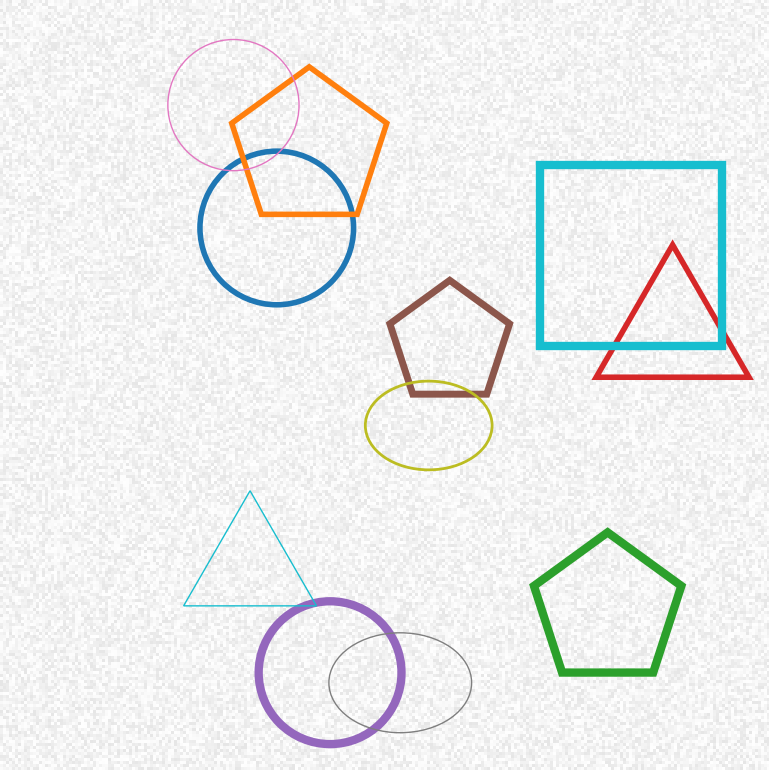[{"shape": "circle", "thickness": 2, "radius": 0.5, "center": [0.359, 0.704]}, {"shape": "pentagon", "thickness": 2, "radius": 0.53, "center": [0.402, 0.807]}, {"shape": "pentagon", "thickness": 3, "radius": 0.5, "center": [0.789, 0.208]}, {"shape": "triangle", "thickness": 2, "radius": 0.57, "center": [0.874, 0.567]}, {"shape": "circle", "thickness": 3, "radius": 0.46, "center": [0.429, 0.126]}, {"shape": "pentagon", "thickness": 2.5, "radius": 0.41, "center": [0.584, 0.554]}, {"shape": "circle", "thickness": 0.5, "radius": 0.43, "center": [0.303, 0.864]}, {"shape": "oval", "thickness": 0.5, "radius": 0.46, "center": [0.52, 0.113]}, {"shape": "oval", "thickness": 1, "radius": 0.41, "center": [0.557, 0.447]}, {"shape": "square", "thickness": 3, "radius": 0.59, "center": [0.819, 0.668]}, {"shape": "triangle", "thickness": 0.5, "radius": 0.5, "center": [0.325, 0.263]}]